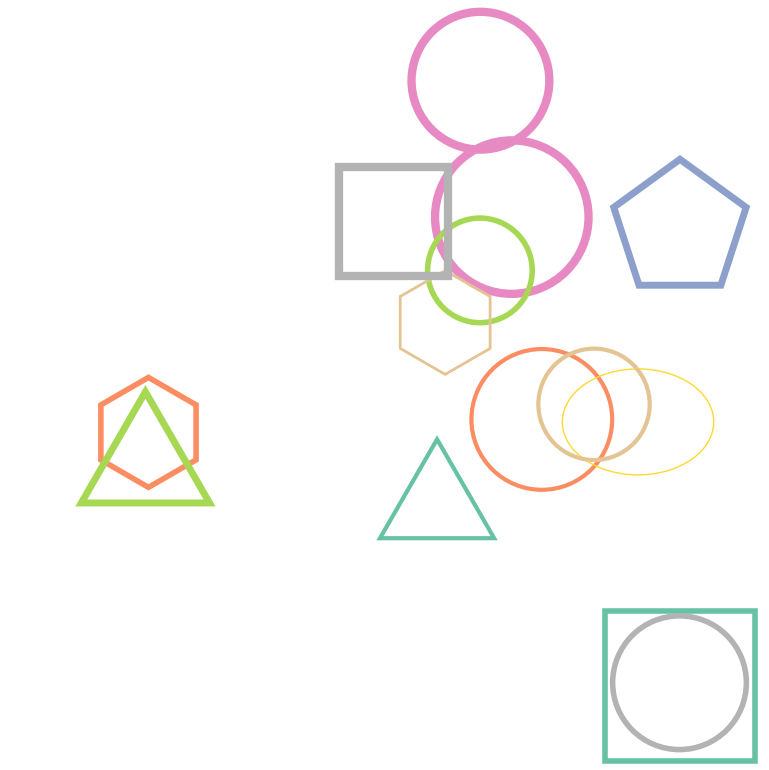[{"shape": "triangle", "thickness": 1.5, "radius": 0.43, "center": [0.568, 0.344]}, {"shape": "square", "thickness": 2, "radius": 0.49, "center": [0.883, 0.109]}, {"shape": "circle", "thickness": 1.5, "radius": 0.46, "center": [0.704, 0.455]}, {"shape": "hexagon", "thickness": 2, "radius": 0.36, "center": [0.193, 0.438]}, {"shape": "pentagon", "thickness": 2.5, "radius": 0.45, "center": [0.883, 0.703]}, {"shape": "circle", "thickness": 3, "radius": 0.5, "center": [0.665, 0.718]}, {"shape": "circle", "thickness": 3, "radius": 0.45, "center": [0.624, 0.895]}, {"shape": "circle", "thickness": 2, "radius": 0.34, "center": [0.623, 0.649]}, {"shape": "triangle", "thickness": 2.5, "radius": 0.48, "center": [0.189, 0.395]}, {"shape": "oval", "thickness": 0.5, "radius": 0.49, "center": [0.829, 0.452]}, {"shape": "circle", "thickness": 1.5, "radius": 0.36, "center": [0.771, 0.475]}, {"shape": "hexagon", "thickness": 1, "radius": 0.34, "center": [0.578, 0.581]}, {"shape": "square", "thickness": 3, "radius": 0.35, "center": [0.512, 0.713]}, {"shape": "circle", "thickness": 2, "radius": 0.43, "center": [0.882, 0.113]}]